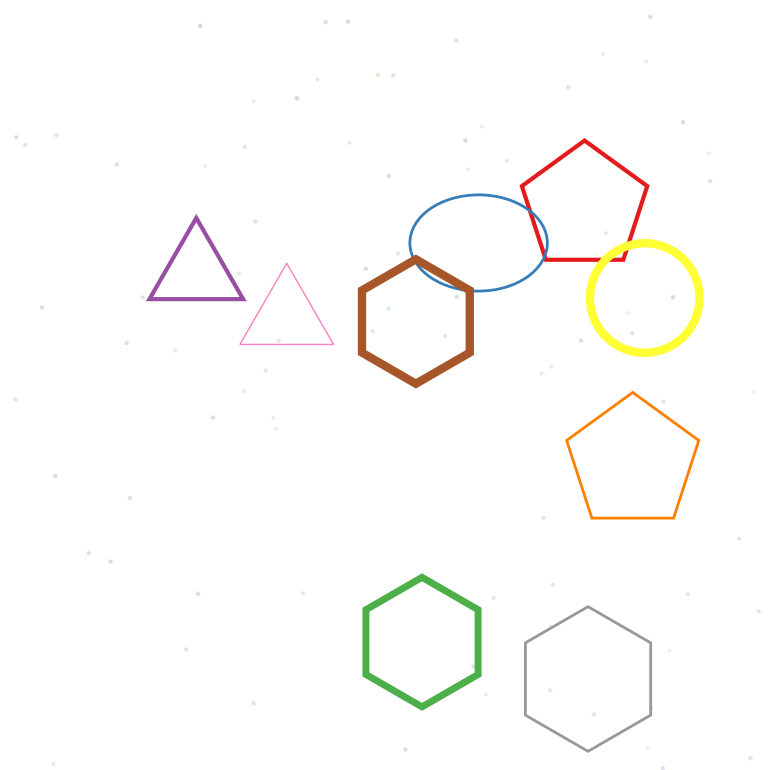[{"shape": "pentagon", "thickness": 1.5, "radius": 0.43, "center": [0.759, 0.732]}, {"shape": "oval", "thickness": 1, "radius": 0.45, "center": [0.622, 0.684]}, {"shape": "hexagon", "thickness": 2.5, "radius": 0.42, "center": [0.548, 0.166]}, {"shape": "triangle", "thickness": 1.5, "radius": 0.35, "center": [0.255, 0.647]}, {"shape": "pentagon", "thickness": 1, "radius": 0.45, "center": [0.822, 0.4]}, {"shape": "circle", "thickness": 3, "radius": 0.36, "center": [0.837, 0.613]}, {"shape": "hexagon", "thickness": 3, "radius": 0.4, "center": [0.54, 0.582]}, {"shape": "triangle", "thickness": 0.5, "radius": 0.35, "center": [0.372, 0.588]}, {"shape": "hexagon", "thickness": 1, "radius": 0.47, "center": [0.764, 0.118]}]